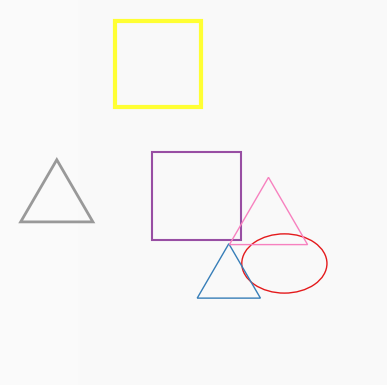[{"shape": "oval", "thickness": 1, "radius": 0.55, "center": [0.734, 0.316]}, {"shape": "triangle", "thickness": 1, "radius": 0.47, "center": [0.59, 0.273]}, {"shape": "square", "thickness": 1.5, "radius": 0.57, "center": [0.507, 0.491]}, {"shape": "square", "thickness": 3, "radius": 0.55, "center": [0.407, 0.834]}, {"shape": "triangle", "thickness": 1, "radius": 0.58, "center": [0.693, 0.423]}, {"shape": "triangle", "thickness": 2, "radius": 0.54, "center": [0.147, 0.477]}]